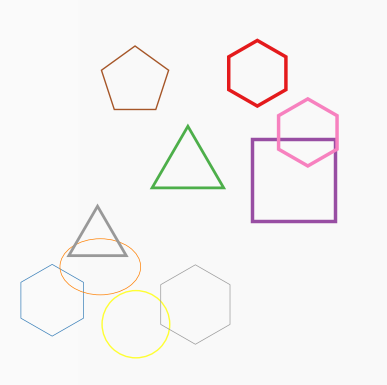[{"shape": "hexagon", "thickness": 2.5, "radius": 0.43, "center": [0.664, 0.81]}, {"shape": "hexagon", "thickness": 0.5, "radius": 0.47, "center": [0.135, 0.22]}, {"shape": "triangle", "thickness": 2, "radius": 0.53, "center": [0.485, 0.565]}, {"shape": "square", "thickness": 2.5, "radius": 0.53, "center": [0.757, 0.531]}, {"shape": "oval", "thickness": 0.5, "radius": 0.52, "center": [0.259, 0.307]}, {"shape": "circle", "thickness": 1, "radius": 0.44, "center": [0.351, 0.158]}, {"shape": "pentagon", "thickness": 1, "radius": 0.46, "center": [0.348, 0.789]}, {"shape": "hexagon", "thickness": 2.5, "radius": 0.44, "center": [0.794, 0.656]}, {"shape": "triangle", "thickness": 2, "radius": 0.43, "center": [0.252, 0.379]}, {"shape": "hexagon", "thickness": 0.5, "radius": 0.52, "center": [0.504, 0.209]}]